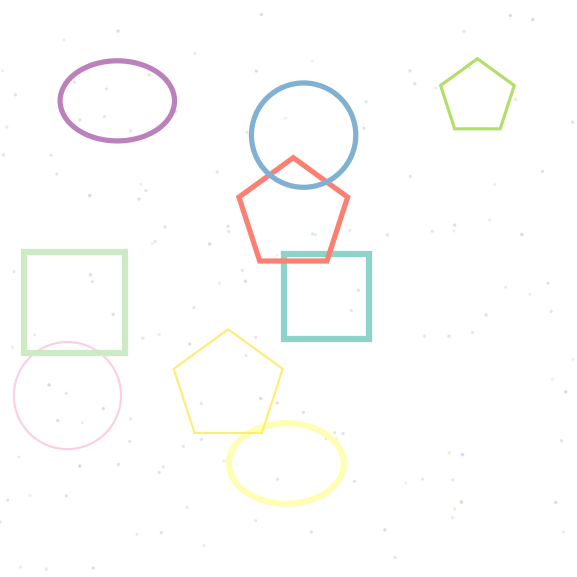[{"shape": "square", "thickness": 3, "radius": 0.37, "center": [0.566, 0.486]}, {"shape": "oval", "thickness": 3, "radius": 0.5, "center": [0.496, 0.197]}, {"shape": "pentagon", "thickness": 2.5, "radius": 0.49, "center": [0.508, 0.627]}, {"shape": "circle", "thickness": 2.5, "radius": 0.45, "center": [0.526, 0.765]}, {"shape": "pentagon", "thickness": 1.5, "radius": 0.34, "center": [0.827, 0.83]}, {"shape": "circle", "thickness": 1, "radius": 0.46, "center": [0.117, 0.314]}, {"shape": "oval", "thickness": 2.5, "radius": 0.5, "center": [0.203, 0.824]}, {"shape": "square", "thickness": 3, "radius": 0.44, "center": [0.13, 0.476]}, {"shape": "pentagon", "thickness": 1, "radius": 0.5, "center": [0.395, 0.33]}]